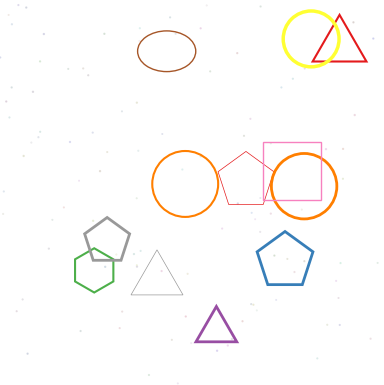[{"shape": "triangle", "thickness": 1.5, "radius": 0.4, "center": [0.882, 0.881]}, {"shape": "pentagon", "thickness": 0.5, "radius": 0.38, "center": [0.639, 0.53]}, {"shape": "pentagon", "thickness": 2, "radius": 0.38, "center": [0.74, 0.322]}, {"shape": "hexagon", "thickness": 1.5, "radius": 0.29, "center": [0.245, 0.298]}, {"shape": "triangle", "thickness": 2, "radius": 0.31, "center": [0.562, 0.143]}, {"shape": "circle", "thickness": 1.5, "radius": 0.43, "center": [0.481, 0.522]}, {"shape": "circle", "thickness": 2, "radius": 0.43, "center": [0.79, 0.516]}, {"shape": "circle", "thickness": 2.5, "radius": 0.36, "center": [0.808, 0.899]}, {"shape": "oval", "thickness": 1, "radius": 0.38, "center": [0.433, 0.867]}, {"shape": "square", "thickness": 1, "radius": 0.38, "center": [0.759, 0.555]}, {"shape": "triangle", "thickness": 0.5, "radius": 0.39, "center": [0.408, 0.273]}, {"shape": "pentagon", "thickness": 2, "radius": 0.31, "center": [0.278, 0.374]}]